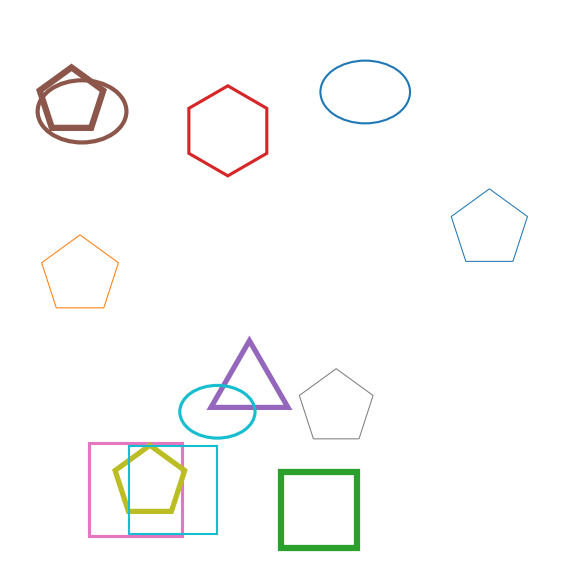[{"shape": "oval", "thickness": 1, "radius": 0.39, "center": [0.632, 0.84]}, {"shape": "pentagon", "thickness": 0.5, "radius": 0.35, "center": [0.847, 0.603]}, {"shape": "pentagon", "thickness": 0.5, "radius": 0.35, "center": [0.139, 0.523]}, {"shape": "square", "thickness": 3, "radius": 0.33, "center": [0.552, 0.116]}, {"shape": "hexagon", "thickness": 1.5, "radius": 0.39, "center": [0.395, 0.773]}, {"shape": "triangle", "thickness": 2.5, "radius": 0.38, "center": [0.432, 0.332]}, {"shape": "oval", "thickness": 2, "radius": 0.38, "center": [0.142, 0.806]}, {"shape": "pentagon", "thickness": 3, "radius": 0.29, "center": [0.124, 0.825]}, {"shape": "square", "thickness": 1.5, "radius": 0.4, "center": [0.235, 0.152]}, {"shape": "pentagon", "thickness": 0.5, "radius": 0.34, "center": [0.582, 0.294]}, {"shape": "pentagon", "thickness": 2.5, "radius": 0.32, "center": [0.26, 0.165]}, {"shape": "square", "thickness": 1, "radius": 0.38, "center": [0.3, 0.151]}, {"shape": "oval", "thickness": 1.5, "radius": 0.33, "center": [0.376, 0.286]}]